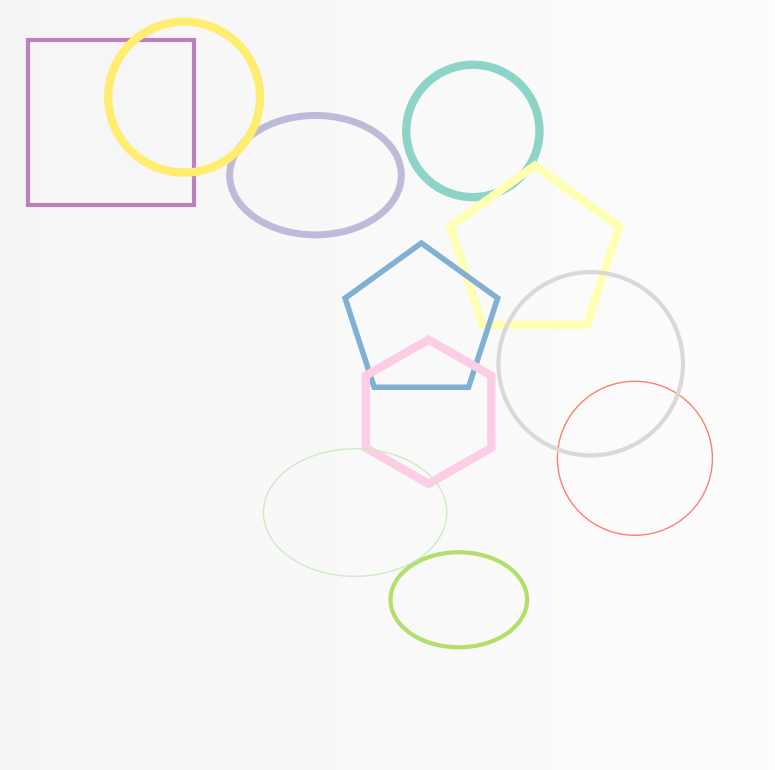[{"shape": "circle", "thickness": 3, "radius": 0.43, "center": [0.61, 0.83]}, {"shape": "pentagon", "thickness": 3, "radius": 0.57, "center": [0.69, 0.671]}, {"shape": "oval", "thickness": 2.5, "radius": 0.55, "center": [0.407, 0.773]}, {"shape": "circle", "thickness": 0.5, "radius": 0.5, "center": [0.819, 0.405]}, {"shape": "pentagon", "thickness": 2, "radius": 0.52, "center": [0.544, 0.581]}, {"shape": "oval", "thickness": 1.5, "radius": 0.44, "center": [0.592, 0.221]}, {"shape": "hexagon", "thickness": 3, "radius": 0.47, "center": [0.553, 0.465]}, {"shape": "circle", "thickness": 1.5, "radius": 0.6, "center": [0.762, 0.528]}, {"shape": "square", "thickness": 1.5, "radius": 0.54, "center": [0.144, 0.841]}, {"shape": "oval", "thickness": 0.5, "radius": 0.59, "center": [0.458, 0.334]}, {"shape": "circle", "thickness": 3, "radius": 0.49, "center": [0.238, 0.874]}]